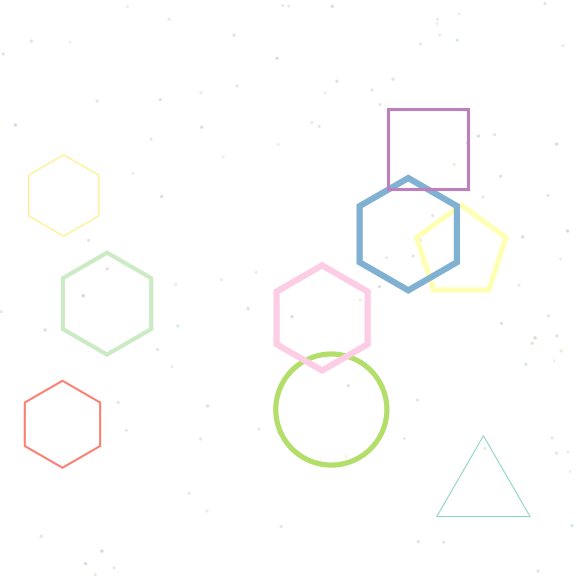[{"shape": "triangle", "thickness": 0.5, "radius": 0.47, "center": [0.837, 0.151]}, {"shape": "pentagon", "thickness": 2.5, "radius": 0.41, "center": [0.799, 0.563]}, {"shape": "hexagon", "thickness": 1, "radius": 0.38, "center": [0.108, 0.264]}, {"shape": "hexagon", "thickness": 3, "radius": 0.49, "center": [0.707, 0.594]}, {"shape": "circle", "thickness": 2.5, "radius": 0.48, "center": [0.574, 0.29]}, {"shape": "hexagon", "thickness": 3, "radius": 0.46, "center": [0.558, 0.449]}, {"shape": "square", "thickness": 1.5, "radius": 0.35, "center": [0.741, 0.741]}, {"shape": "hexagon", "thickness": 2, "radius": 0.44, "center": [0.185, 0.473]}, {"shape": "hexagon", "thickness": 0.5, "radius": 0.35, "center": [0.11, 0.661]}]